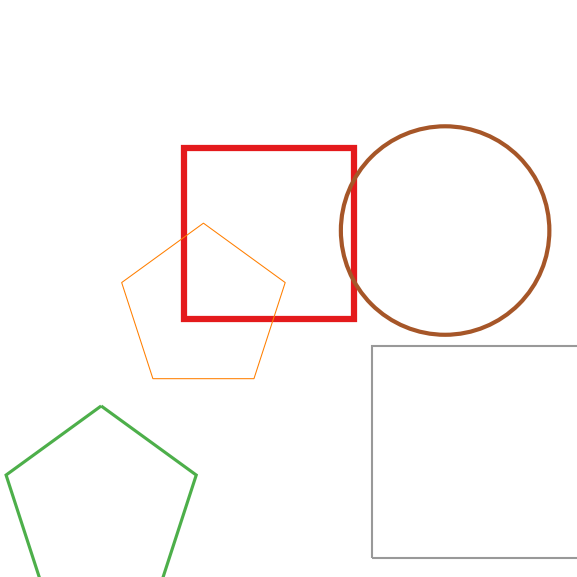[{"shape": "square", "thickness": 3, "radius": 0.74, "center": [0.465, 0.595]}, {"shape": "pentagon", "thickness": 1.5, "radius": 0.87, "center": [0.175, 0.123]}, {"shape": "pentagon", "thickness": 0.5, "radius": 0.74, "center": [0.352, 0.464]}, {"shape": "circle", "thickness": 2, "radius": 0.9, "center": [0.771, 0.6]}, {"shape": "square", "thickness": 1, "radius": 0.92, "center": [0.828, 0.216]}]